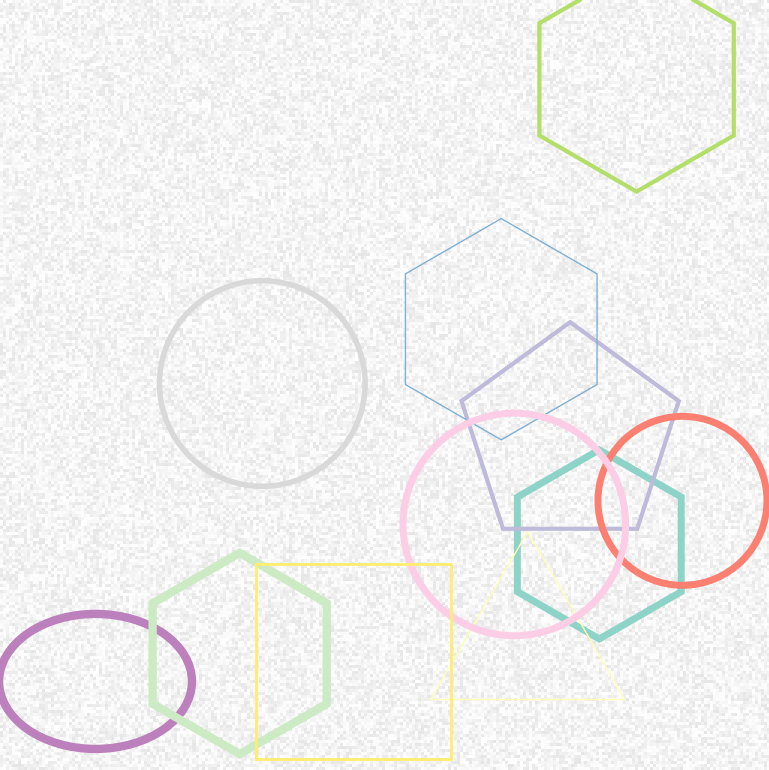[{"shape": "hexagon", "thickness": 2.5, "radius": 0.61, "center": [0.778, 0.293]}, {"shape": "triangle", "thickness": 0.5, "radius": 0.73, "center": [0.685, 0.164]}, {"shape": "pentagon", "thickness": 1.5, "radius": 0.74, "center": [0.74, 0.433]}, {"shape": "circle", "thickness": 2.5, "radius": 0.55, "center": [0.886, 0.35]}, {"shape": "hexagon", "thickness": 0.5, "radius": 0.72, "center": [0.651, 0.572]}, {"shape": "hexagon", "thickness": 1.5, "radius": 0.73, "center": [0.827, 0.897]}, {"shape": "circle", "thickness": 2.5, "radius": 0.72, "center": [0.668, 0.319]}, {"shape": "circle", "thickness": 2, "radius": 0.67, "center": [0.341, 0.502]}, {"shape": "oval", "thickness": 3, "radius": 0.63, "center": [0.124, 0.115]}, {"shape": "hexagon", "thickness": 3, "radius": 0.65, "center": [0.311, 0.151]}, {"shape": "square", "thickness": 1, "radius": 0.63, "center": [0.459, 0.141]}]